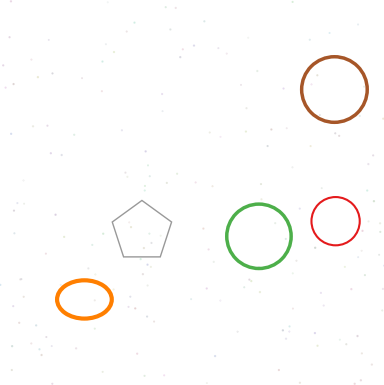[{"shape": "circle", "thickness": 1.5, "radius": 0.31, "center": [0.872, 0.426]}, {"shape": "circle", "thickness": 2.5, "radius": 0.42, "center": [0.673, 0.386]}, {"shape": "oval", "thickness": 3, "radius": 0.36, "center": [0.219, 0.222]}, {"shape": "circle", "thickness": 2.5, "radius": 0.43, "center": [0.869, 0.767]}, {"shape": "pentagon", "thickness": 1, "radius": 0.41, "center": [0.369, 0.398]}]